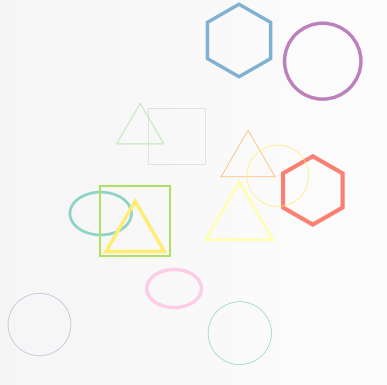[{"shape": "oval", "thickness": 2, "radius": 0.4, "center": [0.26, 0.445]}, {"shape": "circle", "thickness": 0.5, "radius": 0.41, "center": [0.619, 0.135]}, {"shape": "triangle", "thickness": 2, "radius": 0.5, "center": [0.618, 0.428]}, {"shape": "circle", "thickness": 0.5, "radius": 0.41, "center": [0.102, 0.157]}, {"shape": "hexagon", "thickness": 3, "radius": 0.44, "center": [0.807, 0.505]}, {"shape": "hexagon", "thickness": 2.5, "radius": 0.47, "center": [0.617, 0.895]}, {"shape": "triangle", "thickness": 0.5, "radius": 0.4, "center": [0.64, 0.581]}, {"shape": "square", "thickness": 1.5, "radius": 0.45, "center": [0.349, 0.426]}, {"shape": "oval", "thickness": 2.5, "radius": 0.35, "center": [0.449, 0.251]}, {"shape": "square", "thickness": 0.5, "radius": 0.37, "center": [0.456, 0.647]}, {"shape": "circle", "thickness": 2.5, "radius": 0.49, "center": [0.833, 0.841]}, {"shape": "triangle", "thickness": 1, "radius": 0.35, "center": [0.362, 0.662]}, {"shape": "triangle", "thickness": 2.5, "radius": 0.44, "center": [0.349, 0.39]}, {"shape": "circle", "thickness": 0.5, "radius": 0.4, "center": [0.717, 0.543]}]